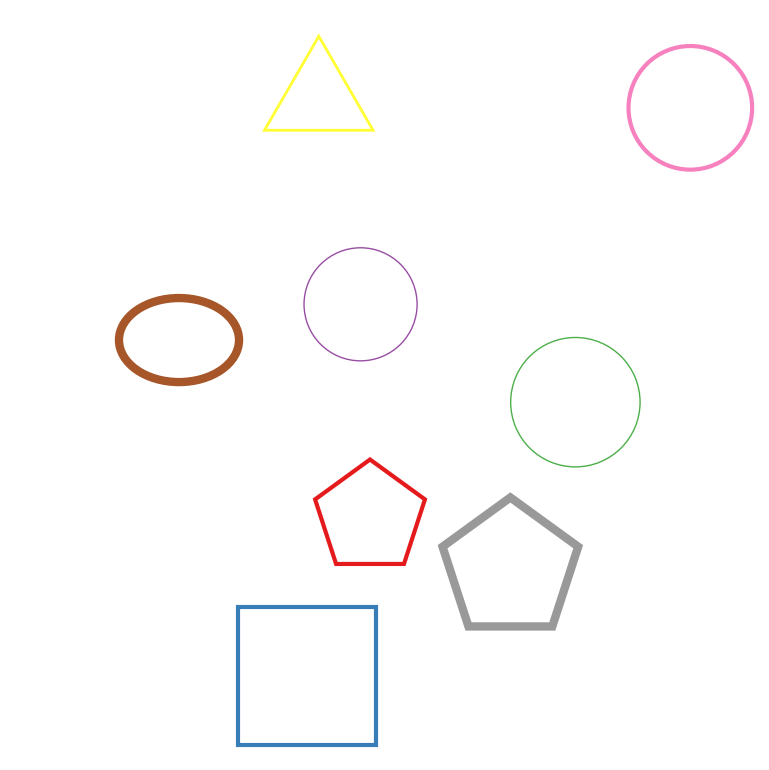[{"shape": "pentagon", "thickness": 1.5, "radius": 0.37, "center": [0.481, 0.328]}, {"shape": "square", "thickness": 1.5, "radius": 0.45, "center": [0.398, 0.122]}, {"shape": "circle", "thickness": 0.5, "radius": 0.42, "center": [0.747, 0.478]}, {"shape": "circle", "thickness": 0.5, "radius": 0.37, "center": [0.468, 0.605]}, {"shape": "triangle", "thickness": 1, "radius": 0.41, "center": [0.414, 0.872]}, {"shape": "oval", "thickness": 3, "radius": 0.39, "center": [0.232, 0.558]}, {"shape": "circle", "thickness": 1.5, "radius": 0.4, "center": [0.897, 0.86]}, {"shape": "pentagon", "thickness": 3, "radius": 0.46, "center": [0.663, 0.261]}]